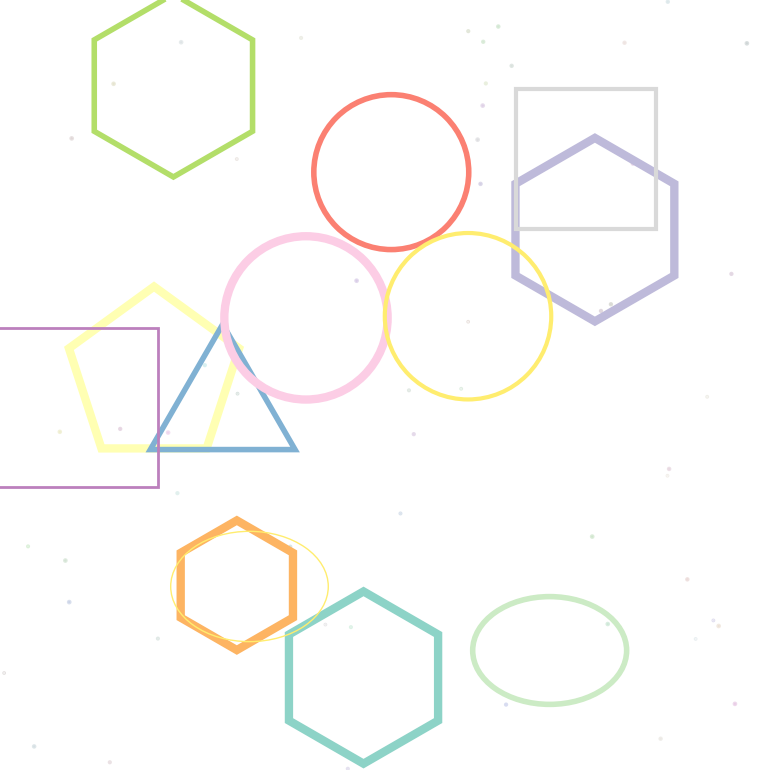[{"shape": "hexagon", "thickness": 3, "radius": 0.56, "center": [0.472, 0.12]}, {"shape": "pentagon", "thickness": 3, "radius": 0.58, "center": [0.2, 0.512]}, {"shape": "hexagon", "thickness": 3, "radius": 0.6, "center": [0.773, 0.702]}, {"shape": "circle", "thickness": 2, "radius": 0.5, "center": [0.508, 0.776]}, {"shape": "triangle", "thickness": 2, "radius": 0.54, "center": [0.289, 0.47]}, {"shape": "hexagon", "thickness": 3, "radius": 0.42, "center": [0.308, 0.24]}, {"shape": "hexagon", "thickness": 2, "radius": 0.59, "center": [0.225, 0.889]}, {"shape": "circle", "thickness": 3, "radius": 0.53, "center": [0.397, 0.587]}, {"shape": "square", "thickness": 1.5, "radius": 0.45, "center": [0.761, 0.793]}, {"shape": "square", "thickness": 1, "radius": 0.52, "center": [0.102, 0.471]}, {"shape": "oval", "thickness": 2, "radius": 0.5, "center": [0.714, 0.155]}, {"shape": "oval", "thickness": 0.5, "radius": 0.51, "center": [0.324, 0.238]}, {"shape": "circle", "thickness": 1.5, "radius": 0.54, "center": [0.608, 0.589]}]